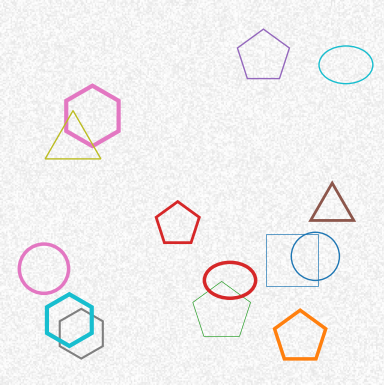[{"shape": "circle", "thickness": 1, "radius": 0.31, "center": [0.819, 0.334]}, {"shape": "square", "thickness": 0.5, "radius": 0.34, "center": [0.759, 0.324]}, {"shape": "pentagon", "thickness": 2.5, "radius": 0.35, "center": [0.78, 0.124]}, {"shape": "pentagon", "thickness": 0.5, "radius": 0.39, "center": [0.576, 0.19]}, {"shape": "pentagon", "thickness": 2, "radius": 0.29, "center": [0.462, 0.417]}, {"shape": "oval", "thickness": 2.5, "radius": 0.33, "center": [0.597, 0.272]}, {"shape": "pentagon", "thickness": 1, "radius": 0.35, "center": [0.684, 0.853]}, {"shape": "triangle", "thickness": 2, "radius": 0.32, "center": [0.863, 0.46]}, {"shape": "hexagon", "thickness": 3, "radius": 0.39, "center": [0.24, 0.699]}, {"shape": "circle", "thickness": 2.5, "radius": 0.32, "center": [0.114, 0.302]}, {"shape": "hexagon", "thickness": 1.5, "radius": 0.32, "center": [0.211, 0.133]}, {"shape": "triangle", "thickness": 1, "radius": 0.42, "center": [0.19, 0.629]}, {"shape": "hexagon", "thickness": 3, "radius": 0.34, "center": [0.18, 0.169]}, {"shape": "oval", "thickness": 1, "radius": 0.35, "center": [0.899, 0.832]}]